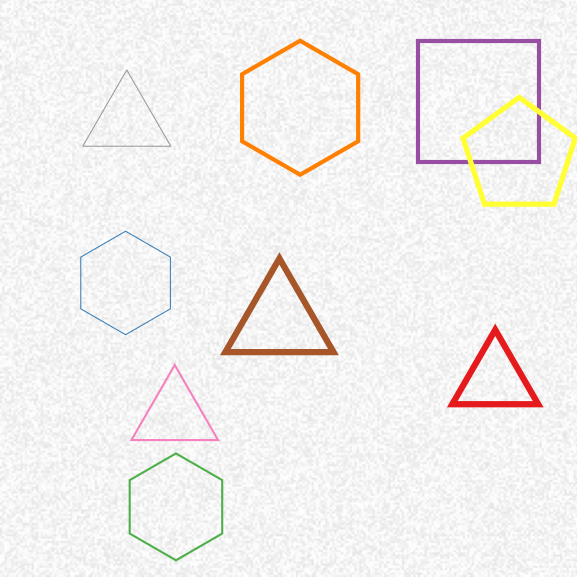[{"shape": "triangle", "thickness": 3, "radius": 0.43, "center": [0.858, 0.342]}, {"shape": "hexagon", "thickness": 0.5, "radius": 0.45, "center": [0.217, 0.509]}, {"shape": "hexagon", "thickness": 1, "radius": 0.46, "center": [0.305, 0.121]}, {"shape": "square", "thickness": 2, "radius": 0.52, "center": [0.828, 0.824]}, {"shape": "hexagon", "thickness": 2, "radius": 0.58, "center": [0.52, 0.813]}, {"shape": "pentagon", "thickness": 2.5, "radius": 0.51, "center": [0.899, 0.728]}, {"shape": "triangle", "thickness": 3, "radius": 0.54, "center": [0.484, 0.443]}, {"shape": "triangle", "thickness": 1, "radius": 0.43, "center": [0.303, 0.28]}, {"shape": "triangle", "thickness": 0.5, "radius": 0.44, "center": [0.22, 0.79]}]